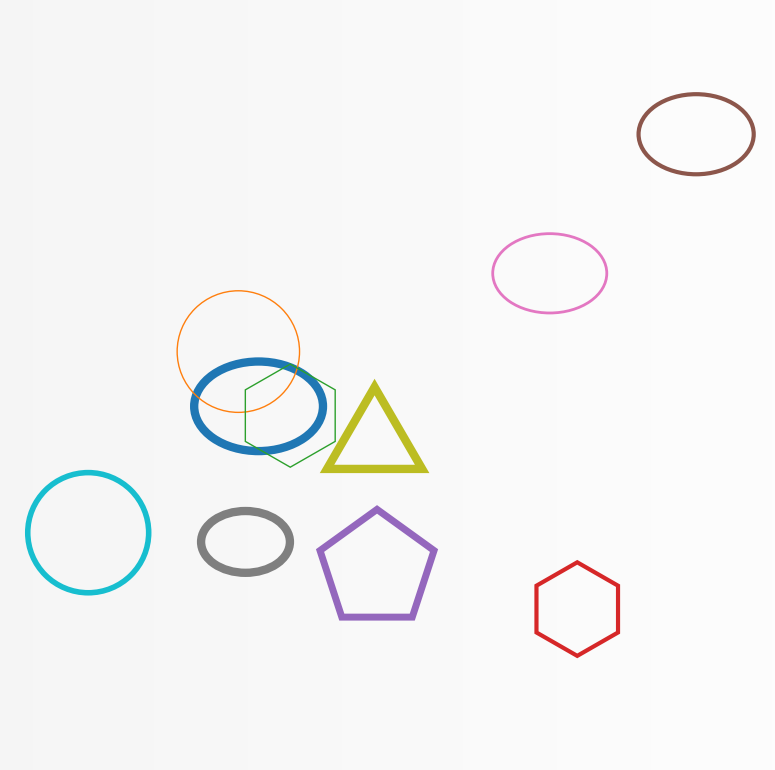[{"shape": "oval", "thickness": 3, "radius": 0.42, "center": [0.334, 0.472]}, {"shape": "circle", "thickness": 0.5, "radius": 0.39, "center": [0.308, 0.543]}, {"shape": "hexagon", "thickness": 0.5, "radius": 0.33, "center": [0.375, 0.46]}, {"shape": "hexagon", "thickness": 1.5, "radius": 0.3, "center": [0.745, 0.209]}, {"shape": "pentagon", "thickness": 2.5, "radius": 0.39, "center": [0.486, 0.261]}, {"shape": "oval", "thickness": 1.5, "radius": 0.37, "center": [0.898, 0.826]}, {"shape": "oval", "thickness": 1, "radius": 0.37, "center": [0.709, 0.645]}, {"shape": "oval", "thickness": 3, "radius": 0.29, "center": [0.317, 0.296]}, {"shape": "triangle", "thickness": 3, "radius": 0.35, "center": [0.483, 0.426]}, {"shape": "circle", "thickness": 2, "radius": 0.39, "center": [0.114, 0.308]}]